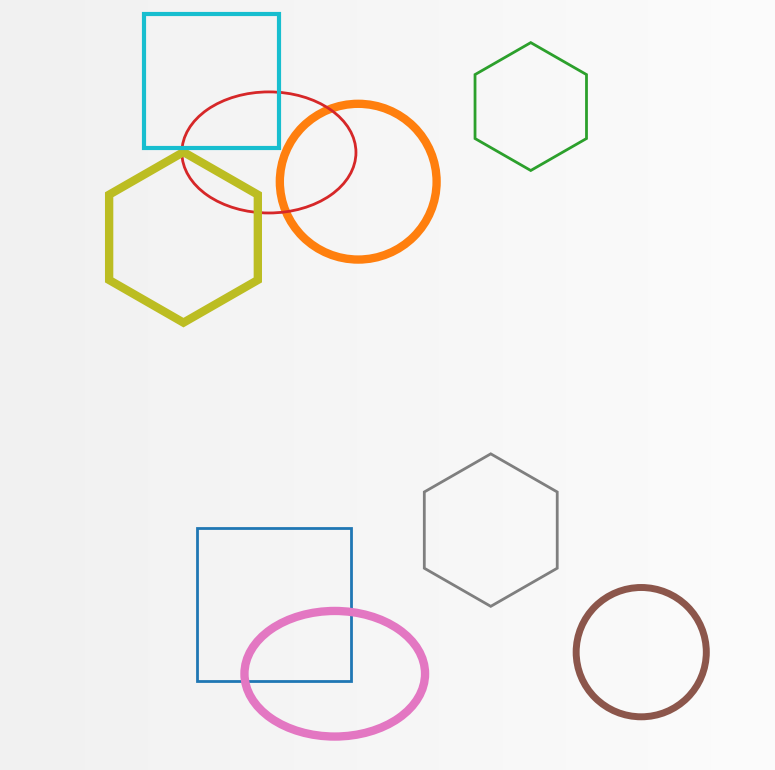[{"shape": "square", "thickness": 1, "radius": 0.5, "center": [0.354, 0.215]}, {"shape": "circle", "thickness": 3, "radius": 0.51, "center": [0.462, 0.764]}, {"shape": "hexagon", "thickness": 1, "radius": 0.42, "center": [0.685, 0.862]}, {"shape": "oval", "thickness": 1, "radius": 0.56, "center": [0.347, 0.802]}, {"shape": "circle", "thickness": 2.5, "radius": 0.42, "center": [0.827, 0.153]}, {"shape": "oval", "thickness": 3, "radius": 0.58, "center": [0.432, 0.125]}, {"shape": "hexagon", "thickness": 1, "radius": 0.5, "center": [0.633, 0.312]}, {"shape": "hexagon", "thickness": 3, "radius": 0.55, "center": [0.237, 0.692]}, {"shape": "square", "thickness": 1.5, "radius": 0.44, "center": [0.272, 0.895]}]